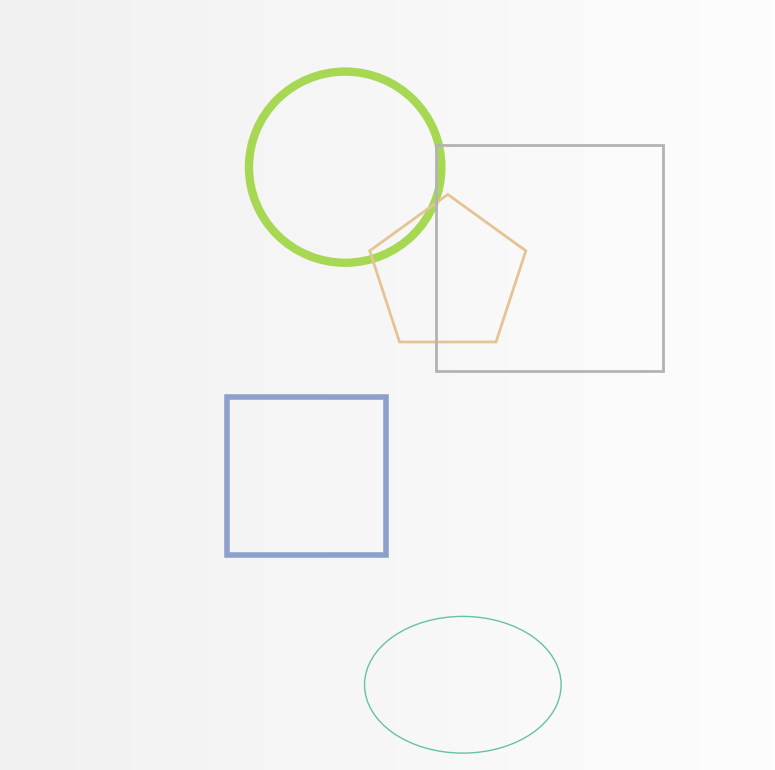[{"shape": "oval", "thickness": 0.5, "radius": 0.63, "center": [0.597, 0.111]}, {"shape": "square", "thickness": 2, "radius": 0.51, "center": [0.396, 0.382]}, {"shape": "circle", "thickness": 3, "radius": 0.62, "center": [0.445, 0.783]}, {"shape": "pentagon", "thickness": 1, "radius": 0.53, "center": [0.578, 0.642]}, {"shape": "square", "thickness": 1, "radius": 0.73, "center": [0.71, 0.665]}]